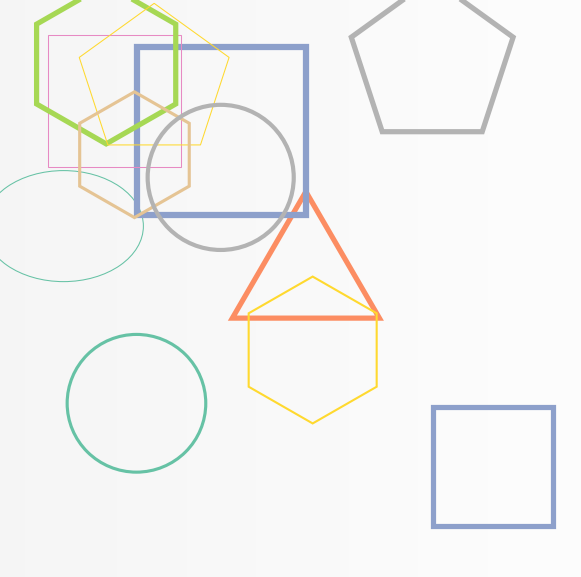[{"shape": "circle", "thickness": 1.5, "radius": 0.6, "center": [0.235, 0.301]}, {"shape": "oval", "thickness": 0.5, "radius": 0.69, "center": [0.109, 0.608]}, {"shape": "triangle", "thickness": 2.5, "radius": 0.73, "center": [0.526, 0.521]}, {"shape": "square", "thickness": 3, "radius": 0.73, "center": [0.381, 0.773]}, {"shape": "square", "thickness": 2.5, "radius": 0.52, "center": [0.848, 0.192]}, {"shape": "square", "thickness": 0.5, "radius": 0.57, "center": [0.196, 0.824]}, {"shape": "hexagon", "thickness": 2.5, "radius": 0.69, "center": [0.183, 0.888]}, {"shape": "pentagon", "thickness": 0.5, "radius": 0.68, "center": [0.265, 0.858]}, {"shape": "hexagon", "thickness": 1, "radius": 0.64, "center": [0.538, 0.393]}, {"shape": "hexagon", "thickness": 1.5, "radius": 0.54, "center": [0.231, 0.731]}, {"shape": "pentagon", "thickness": 2.5, "radius": 0.73, "center": [0.744, 0.889]}, {"shape": "circle", "thickness": 2, "radius": 0.63, "center": [0.38, 0.692]}]